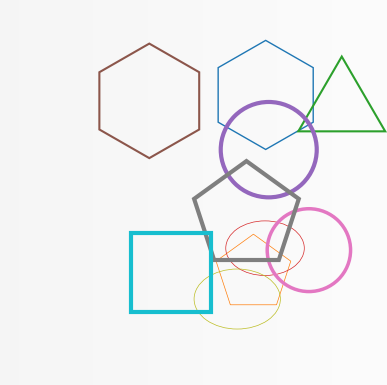[{"shape": "hexagon", "thickness": 1, "radius": 0.71, "center": [0.686, 0.753]}, {"shape": "pentagon", "thickness": 0.5, "radius": 0.51, "center": [0.654, 0.29]}, {"shape": "triangle", "thickness": 1.5, "radius": 0.65, "center": [0.882, 0.724]}, {"shape": "oval", "thickness": 0.5, "radius": 0.51, "center": [0.684, 0.355]}, {"shape": "circle", "thickness": 3, "radius": 0.62, "center": [0.694, 0.611]}, {"shape": "hexagon", "thickness": 1.5, "radius": 0.74, "center": [0.385, 0.738]}, {"shape": "circle", "thickness": 2.5, "radius": 0.54, "center": [0.797, 0.35]}, {"shape": "pentagon", "thickness": 3, "radius": 0.71, "center": [0.636, 0.44]}, {"shape": "oval", "thickness": 0.5, "radius": 0.56, "center": [0.612, 0.223]}, {"shape": "square", "thickness": 3, "radius": 0.51, "center": [0.441, 0.292]}]